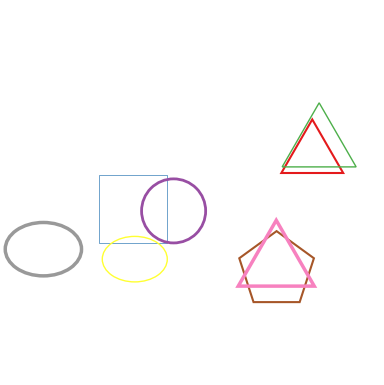[{"shape": "triangle", "thickness": 1.5, "radius": 0.46, "center": [0.811, 0.597]}, {"shape": "square", "thickness": 0.5, "radius": 0.44, "center": [0.345, 0.457]}, {"shape": "triangle", "thickness": 1, "radius": 0.55, "center": [0.829, 0.622]}, {"shape": "circle", "thickness": 2, "radius": 0.42, "center": [0.451, 0.452]}, {"shape": "oval", "thickness": 1, "radius": 0.42, "center": [0.35, 0.327]}, {"shape": "pentagon", "thickness": 1.5, "radius": 0.51, "center": [0.718, 0.298]}, {"shape": "triangle", "thickness": 2.5, "radius": 0.57, "center": [0.718, 0.314]}, {"shape": "oval", "thickness": 2.5, "radius": 0.5, "center": [0.113, 0.353]}]